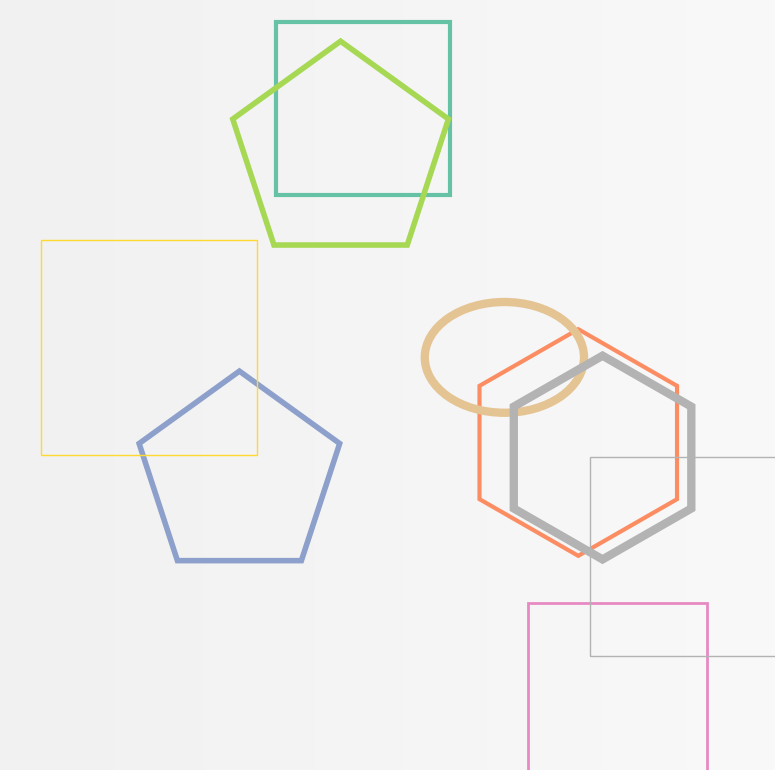[{"shape": "square", "thickness": 1.5, "radius": 0.56, "center": [0.469, 0.859]}, {"shape": "hexagon", "thickness": 1.5, "radius": 0.74, "center": [0.746, 0.425]}, {"shape": "pentagon", "thickness": 2, "radius": 0.68, "center": [0.309, 0.382]}, {"shape": "square", "thickness": 1, "radius": 0.58, "center": [0.797, 0.102]}, {"shape": "pentagon", "thickness": 2, "radius": 0.73, "center": [0.439, 0.8]}, {"shape": "square", "thickness": 0.5, "radius": 0.7, "center": [0.192, 0.549]}, {"shape": "oval", "thickness": 3, "radius": 0.51, "center": [0.651, 0.536]}, {"shape": "square", "thickness": 0.5, "radius": 0.65, "center": [0.89, 0.277]}, {"shape": "hexagon", "thickness": 3, "radius": 0.66, "center": [0.777, 0.406]}]